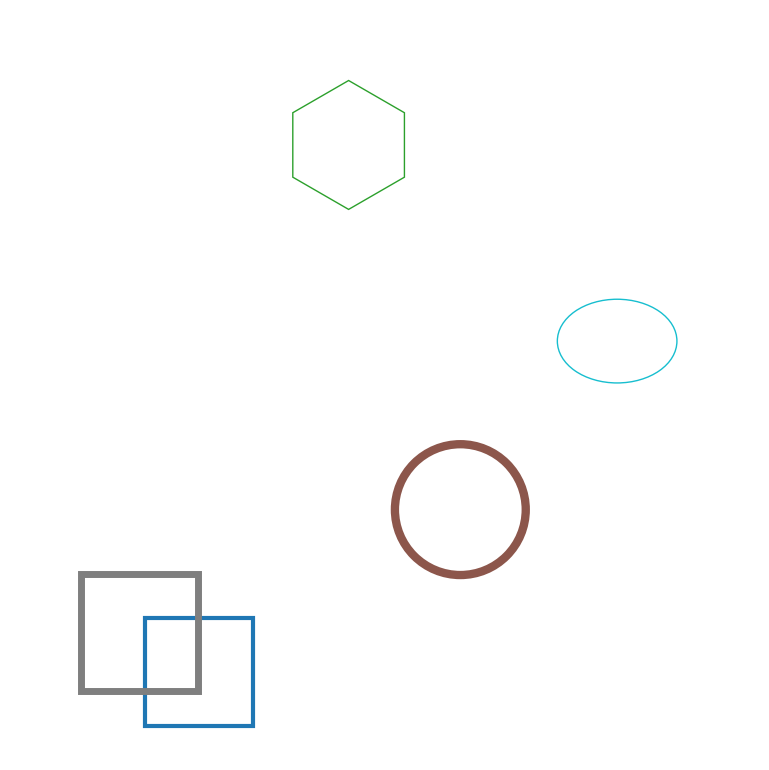[{"shape": "square", "thickness": 1.5, "radius": 0.35, "center": [0.258, 0.127]}, {"shape": "hexagon", "thickness": 0.5, "radius": 0.42, "center": [0.453, 0.812]}, {"shape": "circle", "thickness": 3, "radius": 0.42, "center": [0.598, 0.338]}, {"shape": "square", "thickness": 2.5, "radius": 0.38, "center": [0.181, 0.179]}, {"shape": "oval", "thickness": 0.5, "radius": 0.39, "center": [0.801, 0.557]}]